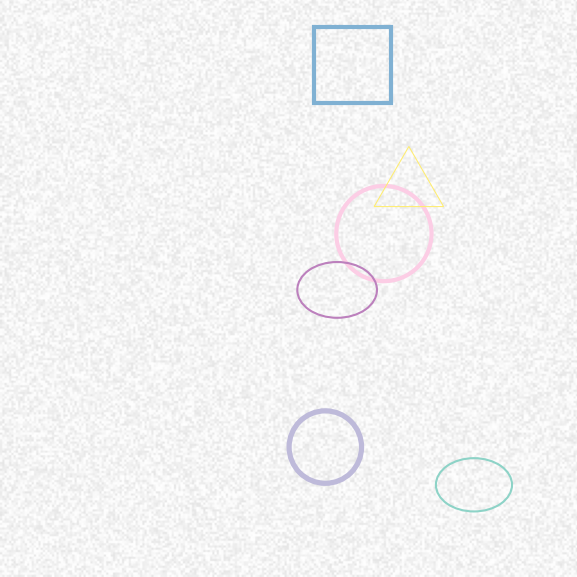[{"shape": "oval", "thickness": 1, "radius": 0.33, "center": [0.821, 0.16]}, {"shape": "circle", "thickness": 2.5, "radius": 0.31, "center": [0.563, 0.225]}, {"shape": "square", "thickness": 2, "radius": 0.33, "center": [0.61, 0.886]}, {"shape": "circle", "thickness": 2, "radius": 0.41, "center": [0.665, 0.595]}, {"shape": "oval", "thickness": 1, "radius": 0.34, "center": [0.584, 0.497]}, {"shape": "triangle", "thickness": 0.5, "radius": 0.35, "center": [0.708, 0.676]}]